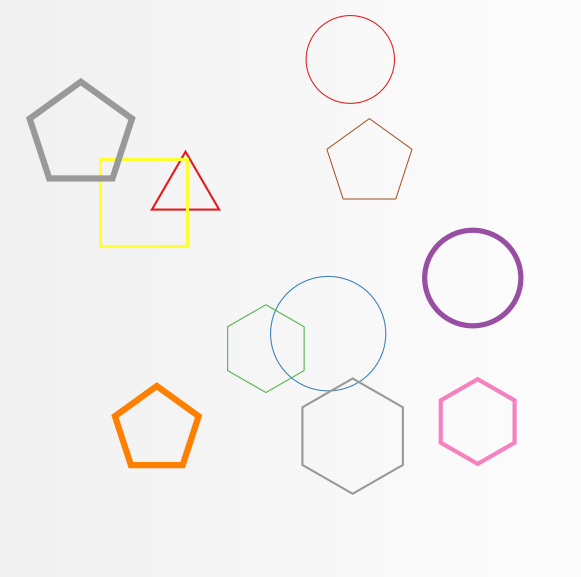[{"shape": "triangle", "thickness": 1, "radius": 0.33, "center": [0.319, 0.67]}, {"shape": "circle", "thickness": 0.5, "radius": 0.38, "center": [0.603, 0.896]}, {"shape": "circle", "thickness": 0.5, "radius": 0.5, "center": [0.565, 0.421]}, {"shape": "hexagon", "thickness": 0.5, "radius": 0.38, "center": [0.457, 0.395]}, {"shape": "circle", "thickness": 2.5, "radius": 0.41, "center": [0.813, 0.518]}, {"shape": "pentagon", "thickness": 3, "radius": 0.38, "center": [0.27, 0.255]}, {"shape": "square", "thickness": 1.5, "radius": 0.38, "center": [0.247, 0.649]}, {"shape": "pentagon", "thickness": 0.5, "radius": 0.38, "center": [0.636, 0.717]}, {"shape": "hexagon", "thickness": 2, "radius": 0.37, "center": [0.822, 0.269]}, {"shape": "hexagon", "thickness": 1, "radius": 0.5, "center": [0.607, 0.244]}, {"shape": "pentagon", "thickness": 3, "radius": 0.46, "center": [0.139, 0.765]}]